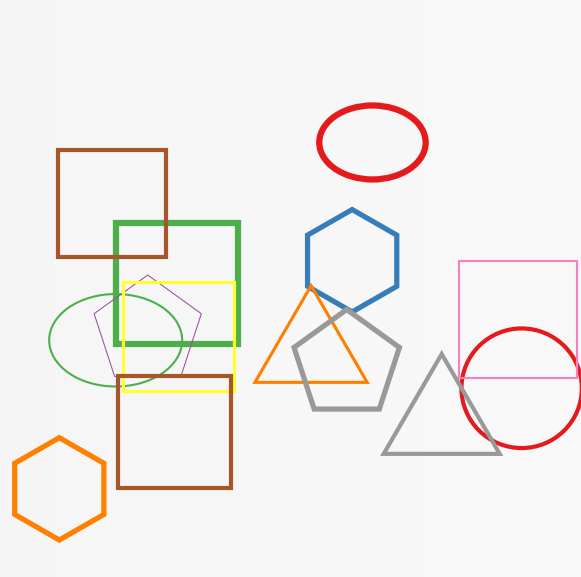[{"shape": "circle", "thickness": 2, "radius": 0.52, "center": [0.897, 0.327]}, {"shape": "oval", "thickness": 3, "radius": 0.46, "center": [0.641, 0.752]}, {"shape": "hexagon", "thickness": 2.5, "radius": 0.44, "center": [0.606, 0.548]}, {"shape": "square", "thickness": 3, "radius": 0.52, "center": [0.304, 0.508]}, {"shape": "oval", "thickness": 1, "radius": 0.57, "center": [0.199, 0.41]}, {"shape": "pentagon", "thickness": 0.5, "radius": 0.49, "center": [0.254, 0.426]}, {"shape": "triangle", "thickness": 1.5, "radius": 0.56, "center": [0.535, 0.393]}, {"shape": "hexagon", "thickness": 2.5, "radius": 0.44, "center": [0.102, 0.153]}, {"shape": "square", "thickness": 1.5, "radius": 0.48, "center": [0.307, 0.416]}, {"shape": "square", "thickness": 2, "radius": 0.47, "center": [0.193, 0.647]}, {"shape": "square", "thickness": 2, "radius": 0.49, "center": [0.3, 0.251]}, {"shape": "square", "thickness": 1, "radius": 0.51, "center": [0.891, 0.445]}, {"shape": "pentagon", "thickness": 2.5, "radius": 0.48, "center": [0.597, 0.368]}, {"shape": "triangle", "thickness": 2, "radius": 0.58, "center": [0.76, 0.271]}]